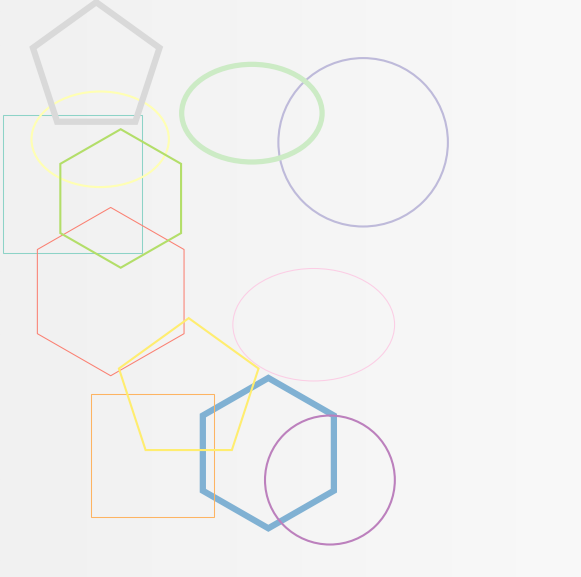[{"shape": "square", "thickness": 0.5, "radius": 0.6, "center": [0.124, 0.681]}, {"shape": "oval", "thickness": 1, "radius": 0.59, "center": [0.172, 0.758]}, {"shape": "circle", "thickness": 1, "radius": 0.73, "center": [0.625, 0.753]}, {"shape": "hexagon", "thickness": 0.5, "radius": 0.73, "center": [0.19, 0.494]}, {"shape": "hexagon", "thickness": 3, "radius": 0.65, "center": [0.462, 0.214]}, {"shape": "square", "thickness": 0.5, "radius": 0.53, "center": [0.262, 0.21]}, {"shape": "hexagon", "thickness": 1, "radius": 0.6, "center": [0.208, 0.655]}, {"shape": "oval", "thickness": 0.5, "radius": 0.7, "center": [0.54, 0.437]}, {"shape": "pentagon", "thickness": 3, "radius": 0.57, "center": [0.166, 0.881]}, {"shape": "circle", "thickness": 1, "radius": 0.56, "center": [0.568, 0.168]}, {"shape": "oval", "thickness": 2.5, "radius": 0.6, "center": [0.433, 0.803]}, {"shape": "pentagon", "thickness": 1, "radius": 0.63, "center": [0.325, 0.322]}]